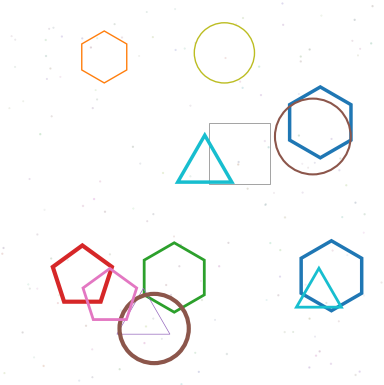[{"shape": "hexagon", "thickness": 2.5, "radius": 0.45, "center": [0.861, 0.284]}, {"shape": "hexagon", "thickness": 2.5, "radius": 0.46, "center": [0.832, 0.682]}, {"shape": "hexagon", "thickness": 1, "radius": 0.34, "center": [0.271, 0.852]}, {"shape": "hexagon", "thickness": 2, "radius": 0.45, "center": [0.453, 0.279]}, {"shape": "pentagon", "thickness": 3, "radius": 0.4, "center": [0.214, 0.282]}, {"shape": "triangle", "thickness": 0.5, "radius": 0.4, "center": [0.373, 0.172]}, {"shape": "circle", "thickness": 1.5, "radius": 0.49, "center": [0.813, 0.645]}, {"shape": "circle", "thickness": 3, "radius": 0.45, "center": [0.4, 0.147]}, {"shape": "pentagon", "thickness": 2, "radius": 0.37, "center": [0.285, 0.229]}, {"shape": "square", "thickness": 0.5, "radius": 0.4, "center": [0.622, 0.601]}, {"shape": "circle", "thickness": 1, "radius": 0.39, "center": [0.583, 0.863]}, {"shape": "triangle", "thickness": 2, "radius": 0.34, "center": [0.828, 0.236]}, {"shape": "triangle", "thickness": 2.5, "radius": 0.41, "center": [0.532, 0.568]}]